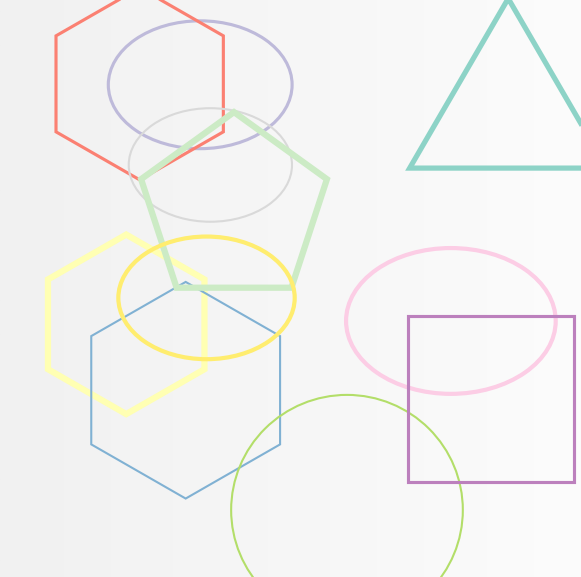[{"shape": "triangle", "thickness": 2.5, "radius": 0.98, "center": [0.874, 0.806]}, {"shape": "hexagon", "thickness": 3, "radius": 0.78, "center": [0.217, 0.438]}, {"shape": "oval", "thickness": 1.5, "radius": 0.79, "center": [0.344, 0.852]}, {"shape": "hexagon", "thickness": 1.5, "radius": 0.83, "center": [0.24, 0.854]}, {"shape": "hexagon", "thickness": 1, "radius": 0.94, "center": [0.319, 0.323]}, {"shape": "circle", "thickness": 1, "radius": 1.0, "center": [0.597, 0.116]}, {"shape": "oval", "thickness": 2, "radius": 0.9, "center": [0.776, 0.443]}, {"shape": "oval", "thickness": 1, "radius": 0.7, "center": [0.362, 0.713]}, {"shape": "square", "thickness": 1.5, "radius": 0.72, "center": [0.845, 0.308]}, {"shape": "pentagon", "thickness": 3, "radius": 0.84, "center": [0.403, 0.637]}, {"shape": "oval", "thickness": 2, "radius": 0.76, "center": [0.355, 0.483]}]